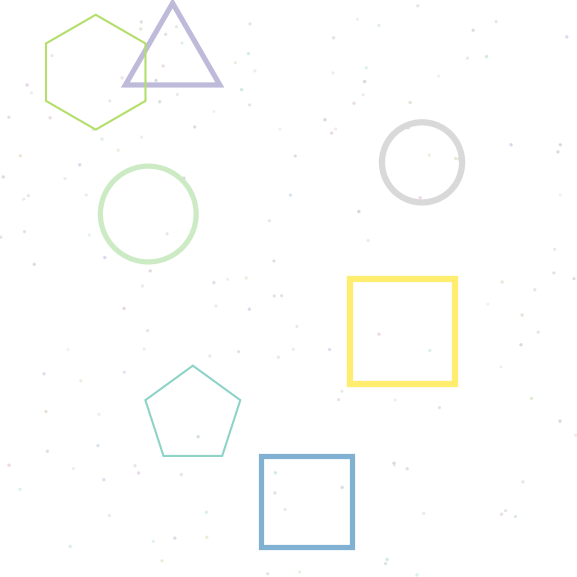[{"shape": "pentagon", "thickness": 1, "radius": 0.43, "center": [0.334, 0.28]}, {"shape": "triangle", "thickness": 2.5, "radius": 0.47, "center": [0.299, 0.899]}, {"shape": "square", "thickness": 2.5, "radius": 0.39, "center": [0.531, 0.13]}, {"shape": "hexagon", "thickness": 1, "radius": 0.5, "center": [0.166, 0.874]}, {"shape": "circle", "thickness": 3, "radius": 0.35, "center": [0.731, 0.718]}, {"shape": "circle", "thickness": 2.5, "radius": 0.41, "center": [0.257, 0.629]}, {"shape": "square", "thickness": 3, "radius": 0.46, "center": [0.697, 0.425]}]